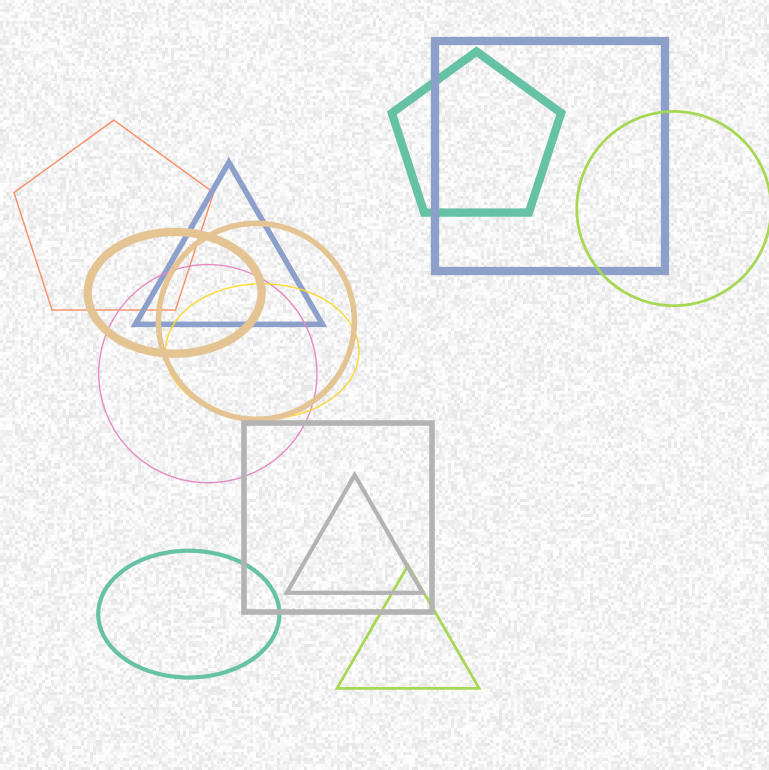[{"shape": "oval", "thickness": 1.5, "radius": 0.59, "center": [0.245, 0.202]}, {"shape": "pentagon", "thickness": 3, "radius": 0.58, "center": [0.619, 0.817]}, {"shape": "pentagon", "thickness": 0.5, "radius": 0.68, "center": [0.148, 0.708]}, {"shape": "triangle", "thickness": 2, "radius": 0.7, "center": [0.297, 0.649]}, {"shape": "square", "thickness": 3, "radius": 0.75, "center": [0.714, 0.798]}, {"shape": "circle", "thickness": 0.5, "radius": 0.71, "center": [0.27, 0.515]}, {"shape": "triangle", "thickness": 1, "radius": 0.53, "center": [0.53, 0.159]}, {"shape": "circle", "thickness": 1, "radius": 0.63, "center": [0.875, 0.729]}, {"shape": "oval", "thickness": 0.5, "radius": 0.63, "center": [0.341, 0.544]}, {"shape": "circle", "thickness": 2, "radius": 0.64, "center": [0.333, 0.583]}, {"shape": "oval", "thickness": 3, "radius": 0.56, "center": [0.227, 0.62]}, {"shape": "triangle", "thickness": 1.5, "radius": 0.51, "center": [0.461, 0.281]}, {"shape": "square", "thickness": 2, "radius": 0.61, "center": [0.439, 0.328]}]